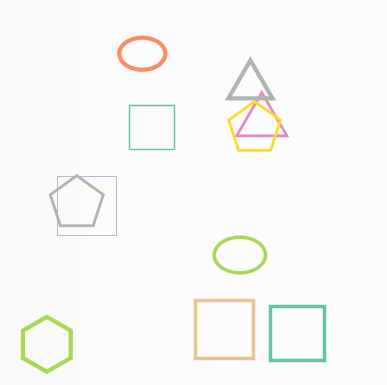[{"shape": "square", "thickness": 2.5, "radius": 0.35, "center": [0.765, 0.135]}, {"shape": "square", "thickness": 1, "radius": 0.29, "center": [0.391, 0.671]}, {"shape": "oval", "thickness": 3, "radius": 0.3, "center": [0.367, 0.86]}, {"shape": "square", "thickness": 0.5, "radius": 0.38, "center": [0.223, 0.468]}, {"shape": "triangle", "thickness": 2, "radius": 0.37, "center": [0.676, 0.685]}, {"shape": "hexagon", "thickness": 3, "radius": 0.36, "center": [0.121, 0.106]}, {"shape": "oval", "thickness": 2.5, "radius": 0.33, "center": [0.619, 0.338]}, {"shape": "pentagon", "thickness": 2, "radius": 0.35, "center": [0.657, 0.666]}, {"shape": "square", "thickness": 2.5, "radius": 0.38, "center": [0.578, 0.146]}, {"shape": "triangle", "thickness": 3, "radius": 0.33, "center": [0.646, 0.777]}, {"shape": "pentagon", "thickness": 2, "radius": 0.36, "center": [0.198, 0.472]}]